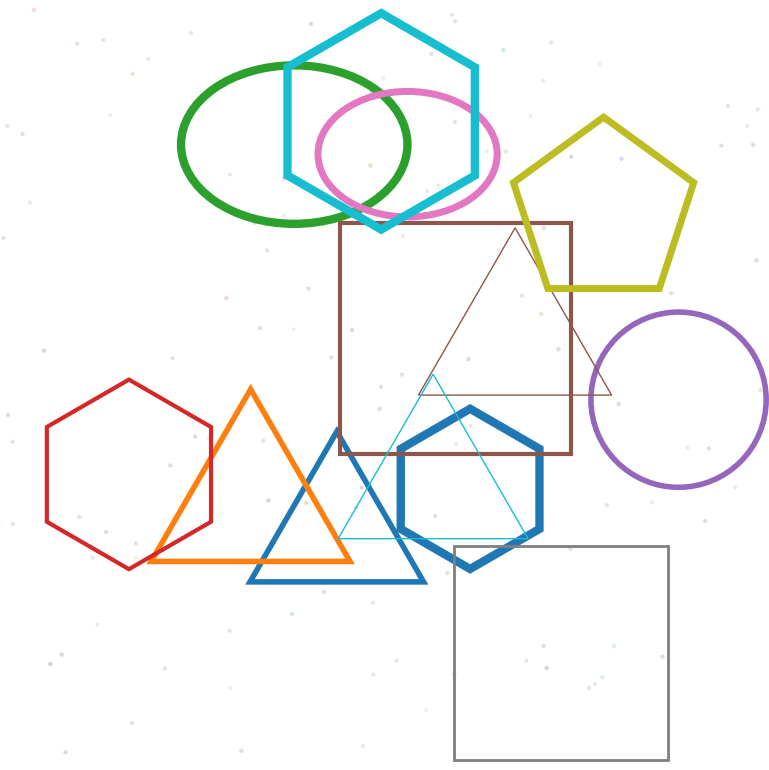[{"shape": "hexagon", "thickness": 3, "radius": 0.52, "center": [0.611, 0.365]}, {"shape": "triangle", "thickness": 2, "radius": 0.65, "center": [0.437, 0.309]}, {"shape": "triangle", "thickness": 2, "radius": 0.75, "center": [0.325, 0.345]}, {"shape": "oval", "thickness": 3, "radius": 0.74, "center": [0.382, 0.812]}, {"shape": "hexagon", "thickness": 1.5, "radius": 0.62, "center": [0.167, 0.384]}, {"shape": "circle", "thickness": 2, "radius": 0.57, "center": [0.881, 0.481]}, {"shape": "triangle", "thickness": 0.5, "radius": 0.72, "center": [0.669, 0.559]}, {"shape": "square", "thickness": 1.5, "radius": 0.75, "center": [0.592, 0.56]}, {"shape": "oval", "thickness": 2.5, "radius": 0.58, "center": [0.529, 0.8]}, {"shape": "square", "thickness": 1, "radius": 0.7, "center": [0.729, 0.151]}, {"shape": "pentagon", "thickness": 2.5, "radius": 0.62, "center": [0.784, 0.725]}, {"shape": "triangle", "thickness": 0.5, "radius": 0.71, "center": [0.562, 0.372]}, {"shape": "hexagon", "thickness": 3, "radius": 0.7, "center": [0.495, 0.842]}]